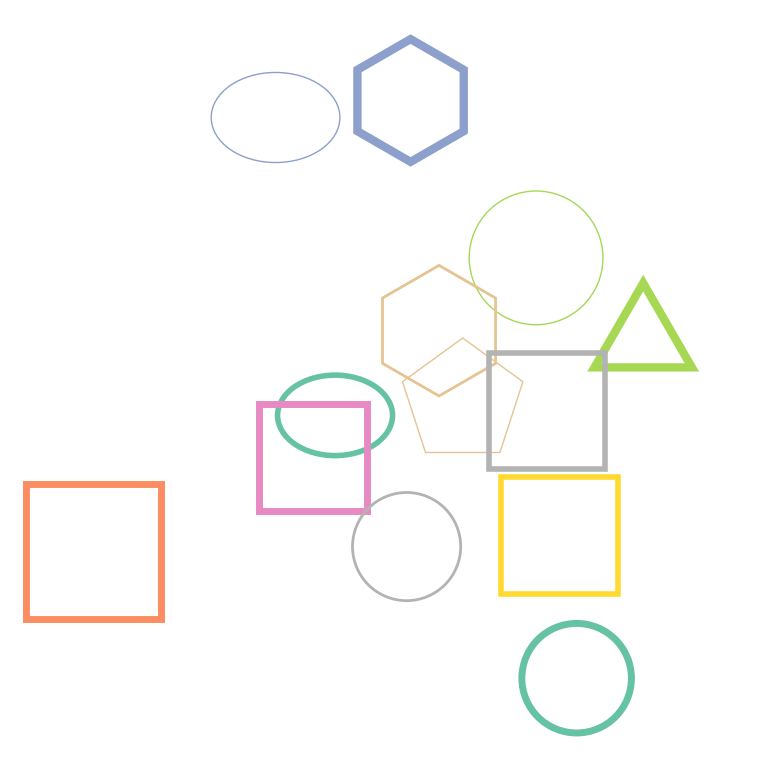[{"shape": "oval", "thickness": 2, "radius": 0.37, "center": [0.435, 0.461]}, {"shape": "circle", "thickness": 2.5, "radius": 0.36, "center": [0.749, 0.119]}, {"shape": "square", "thickness": 2.5, "radius": 0.44, "center": [0.122, 0.283]}, {"shape": "oval", "thickness": 0.5, "radius": 0.42, "center": [0.358, 0.847]}, {"shape": "hexagon", "thickness": 3, "radius": 0.4, "center": [0.533, 0.869]}, {"shape": "square", "thickness": 2.5, "radius": 0.35, "center": [0.407, 0.406]}, {"shape": "circle", "thickness": 0.5, "radius": 0.43, "center": [0.696, 0.665]}, {"shape": "triangle", "thickness": 3, "radius": 0.36, "center": [0.835, 0.559]}, {"shape": "square", "thickness": 2, "radius": 0.38, "center": [0.727, 0.305]}, {"shape": "pentagon", "thickness": 0.5, "radius": 0.41, "center": [0.601, 0.479]}, {"shape": "hexagon", "thickness": 1, "radius": 0.42, "center": [0.57, 0.571]}, {"shape": "circle", "thickness": 1, "radius": 0.35, "center": [0.528, 0.29]}, {"shape": "square", "thickness": 2, "radius": 0.37, "center": [0.71, 0.466]}]